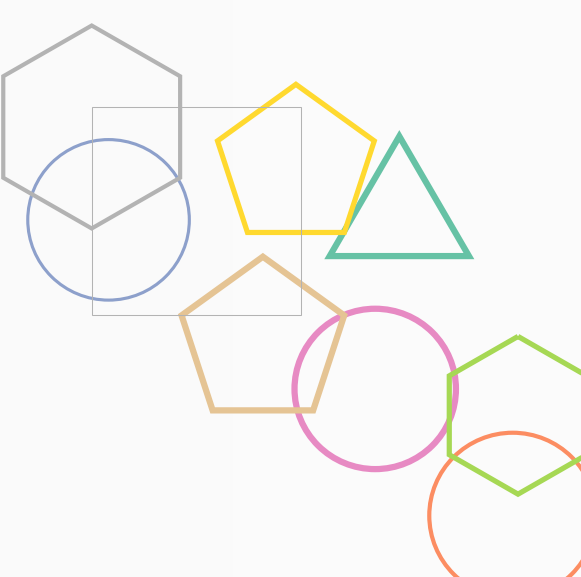[{"shape": "triangle", "thickness": 3, "radius": 0.69, "center": [0.687, 0.625]}, {"shape": "circle", "thickness": 2, "radius": 0.72, "center": [0.882, 0.106]}, {"shape": "circle", "thickness": 1.5, "radius": 0.69, "center": [0.187, 0.618]}, {"shape": "circle", "thickness": 3, "radius": 0.69, "center": [0.646, 0.326]}, {"shape": "hexagon", "thickness": 2.5, "radius": 0.68, "center": [0.891, 0.28]}, {"shape": "pentagon", "thickness": 2.5, "radius": 0.71, "center": [0.509, 0.711]}, {"shape": "pentagon", "thickness": 3, "radius": 0.74, "center": [0.452, 0.408]}, {"shape": "square", "thickness": 0.5, "radius": 0.9, "center": [0.338, 0.634]}, {"shape": "hexagon", "thickness": 2, "radius": 0.88, "center": [0.158, 0.779]}]